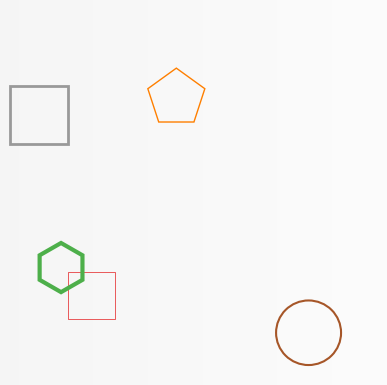[{"shape": "square", "thickness": 0.5, "radius": 0.31, "center": [0.236, 0.232]}, {"shape": "hexagon", "thickness": 3, "radius": 0.32, "center": [0.158, 0.305]}, {"shape": "pentagon", "thickness": 1, "radius": 0.39, "center": [0.455, 0.746]}, {"shape": "circle", "thickness": 1.5, "radius": 0.42, "center": [0.796, 0.136]}, {"shape": "square", "thickness": 2, "radius": 0.38, "center": [0.1, 0.701]}]